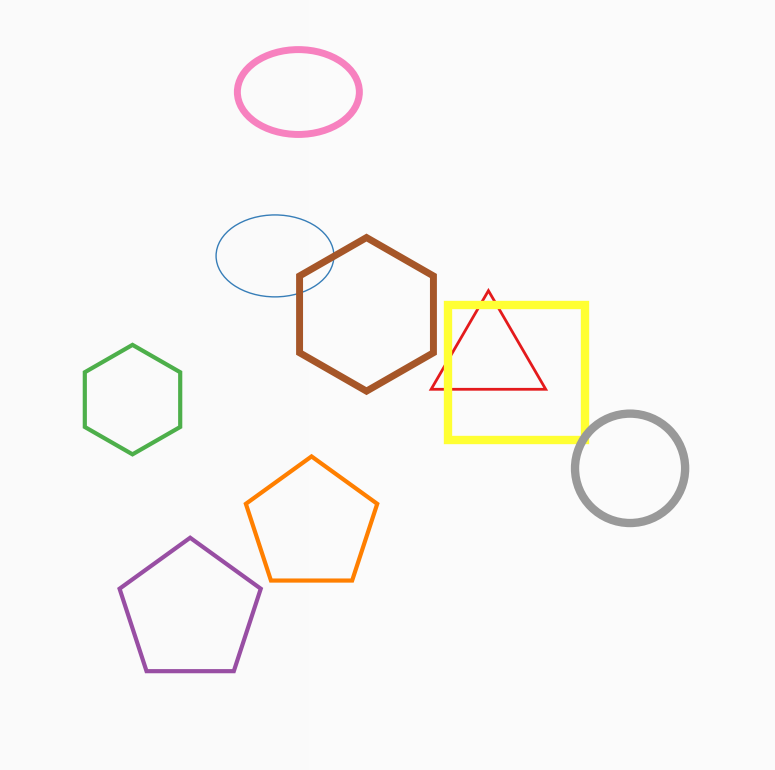[{"shape": "triangle", "thickness": 1, "radius": 0.43, "center": [0.63, 0.537]}, {"shape": "oval", "thickness": 0.5, "radius": 0.38, "center": [0.355, 0.668]}, {"shape": "hexagon", "thickness": 1.5, "radius": 0.36, "center": [0.171, 0.481]}, {"shape": "pentagon", "thickness": 1.5, "radius": 0.48, "center": [0.245, 0.206]}, {"shape": "pentagon", "thickness": 1.5, "radius": 0.45, "center": [0.402, 0.318]}, {"shape": "square", "thickness": 3, "radius": 0.44, "center": [0.666, 0.516]}, {"shape": "hexagon", "thickness": 2.5, "radius": 0.5, "center": [0.473, 0.592]}, {"shape": "oval", "thickness": 2.5, "radius": 0.39, "center": [0.385, 0.88]}, {"shape": "circle", "thickness": 3, "radius": 0.36, "center": [0.813, 0.392]}]